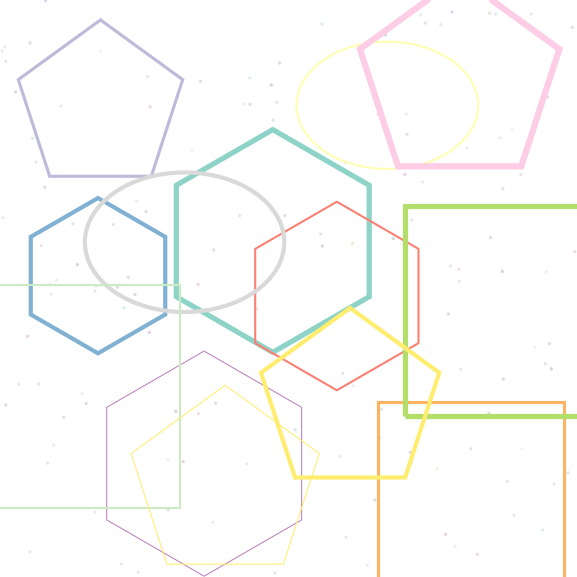[{"shape": "hexagon", "thickness": 2.5, "radius": 0.96, "center": [0.472, 0.582]}, {"shape": "oval", "thickness": 1, "radius": 0.79, "center": [0.671, 0.817]}, {"shape": "pentagon", "thickness": 1.5, "radius": 0.75, "center": [0.174, 0.815]}, {"shape": "hexagon", "thickness": 1, "radius": 0.82, "center": [0.583, 0.487]}, {"shape": "hexagon", "thickness": 2, "radius": 0.67, "center": [0.17, 0.522]}, {"shape": "square", "thickness": 1.5, "radius": 0.8, "center": [0.815, 0.142]}, {"shape": "square", "thickness": 2.5, "radius": 0.91, "center": [0.882, 0.461]}, {"shape": "pentagon", "thickness": 3, "radius": 0.91, "center": [0.796, 0.858]}, {"shape": "oval", "thickness": 2, "radius": 0.86, "center": [0.32, 0.58]}, {"shape": "hexagon", "thickness": 0.5, "radius": 0.97, "center": [0.354, 0.196]}, {"shape": "square", "thickness": 1, "radius": 0.97, "center": [0.119, 0.312]}, {"shape": "pentagon", "thickness": 2, "radius": 0.81, "center": [0.606, 0.304]}, {"shape": "pentagon", "thickness": 0.5, "radius": 0.86, "center": [0.39, 0.161]}]